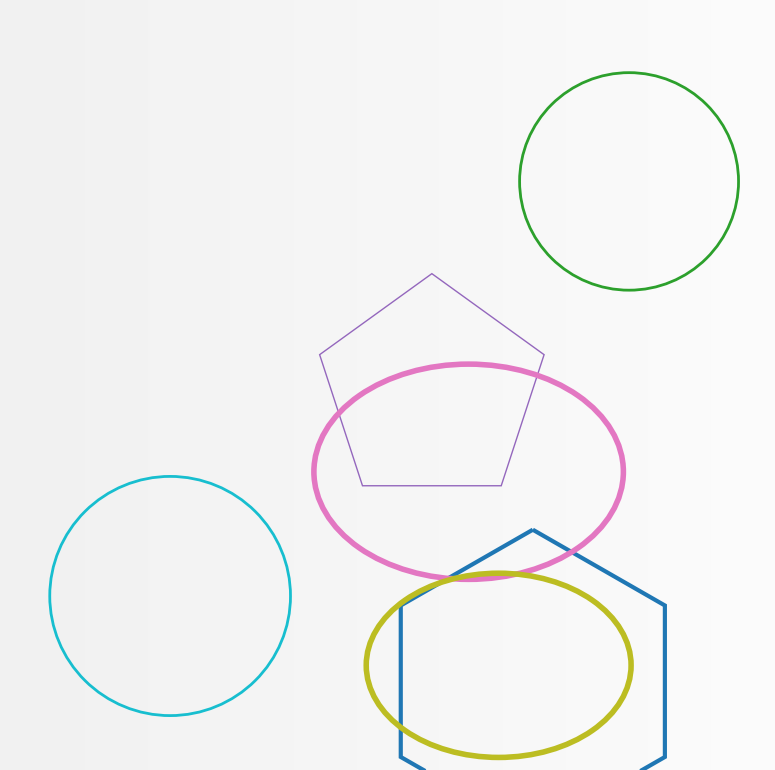[{"shape": "hexagon", "thickness": 1.5, "radius": 0.98, "center": [0.688, 0.115]}, {"shape": "circle", "thickness": 1, "radius": 0.71, "center": [0.812, 0.764]}, {"shape": "pentagon", "thickness": 0.5, "radius": 0.76, "center": [0.557, 0.492]}, {"shape": "oval", "thickness": 2, "radius": 1.0, "center": [0.605, 0.387]}, {"shape": "oval", "thickness": 2, "radius": 0.85, "center": [0.643, 0.136]}, {"shape": "circle", "thickness": 1, "radius": 0.78, "center": [0.22, 0.226]}]